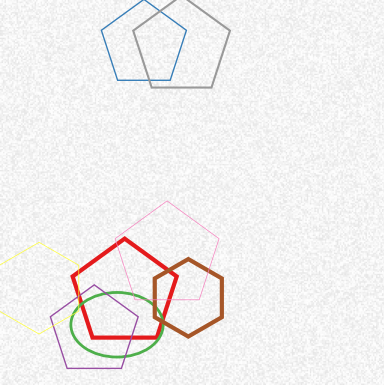[{"shape": "pentagon", "thickness": 3, "radius": 0.71, "center": [0.324, 0.238]}, {"shape": "pentagon", "thickness": 1, "radius": 0.58, "center": [0.374, 0.885]}, {"shape": "oval", "thickness": 2, "radius": 0.6, "center": [0.304, 0.156]}, {"shape": "pentagon", "thickness": 1, "radius": 0.6, "center": [0.245, 0.14]}, {"shape": "hexagon", "thickness": 0.5, "radius": 0.6, "center": [0.101, 0.251]}, {"shape": "hexagon", "thickness": 3, "radius": 0.5, "center": [0.489, 0.226]}, {"shape": "pentagon", "thickness": 0.5, "radius": 0.71, "center": [0.434, 0.336]}, {"shape": "pentagon", "thickness": 1.5, "radius": 0.66, "center": [0.472, 0.879]}]